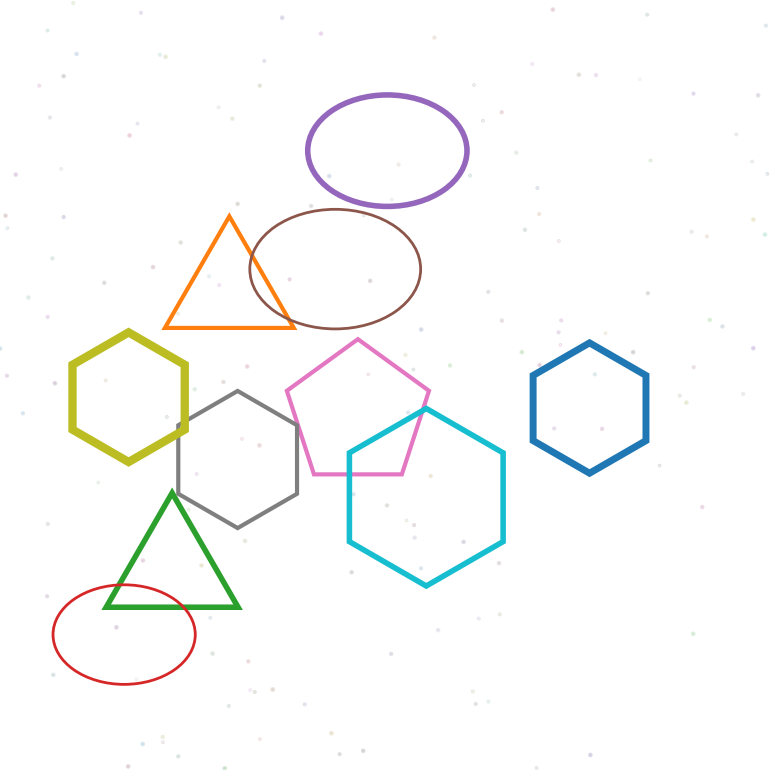[{"shape": "hexagon", "thickness": 2.5, "radius": 0.42, "center": [0.766, 0.47]}, {"shape": "triangle", "thickness": 1.5, "radius": 0.48, "center": [0.298, 0.622]}, {"shape": "triangle", "thickness": 2, "radius": 0.49, "center": [0.224, 0.261]}, {"shape": "oval", "thickness": 1, "radius": 0.46, "center": [0.161, 0.176]}, {"shape": "oval", "thickness": 2, "radius": 0.52, "center": [0.503, 0.804]}, {"shape": "oval", "thickness": 1, "radius": 0.55, "center": [0.435, 0.65]}, {"shape": "pentagon", "thickness": 1.5, "radius": 0.49, "center": [0.465, 0.462]}, {"shape": "hexagon", "thickness": 1.5, "radius": 0.45, "center": [0.309, 0.403]}, {"shape": "hexagon", "thickness": 3, "radius": 0.42, "center": [0.167, 0.484]}, {"shape": "hexagon", "thickness": 2, "radius": 0.58, "center": [0.554, 0.354]}]